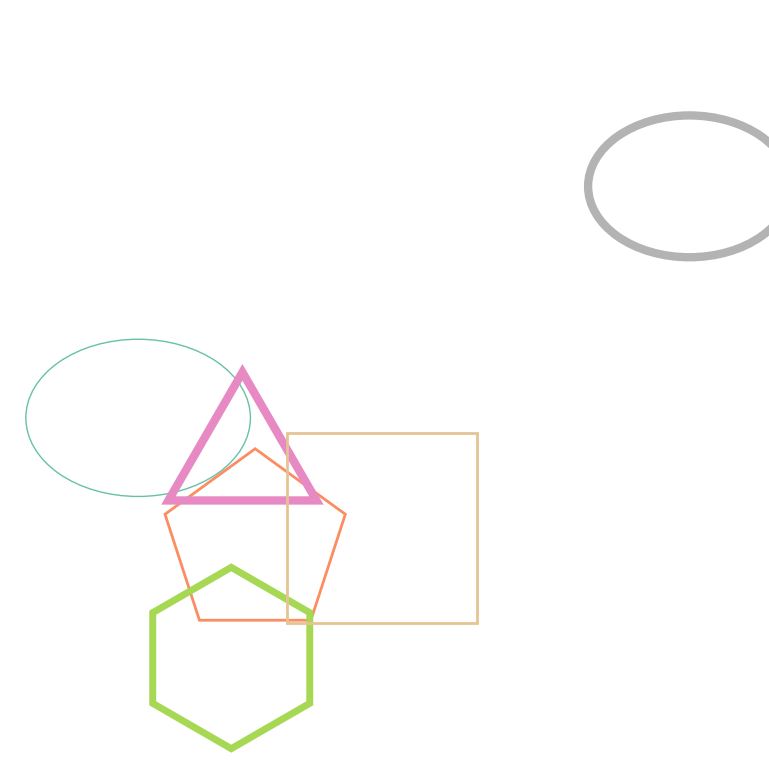[{"shape": "oval", "thickness": 0.5, "radius": 0.73, "center": [0.179, 0.457]}, {"shape": "pentagon", "thickness": 1, "radius": 0.62, "center": [0.331, 0.294]}, {"shape": "triangle", "thickness": 3, "radius": 0.55, "center": [0.315, 0.406]}, {"shape": "hexagon", "thickness": 2.5, "radius": 0.59, "center": [0.3, 0.145]}, {"shape": "square", "thickness": 1, "radius": 0.62, "center": [0.496, 0.314]}, {"shape": "oval", "thickness": 3, "radius": 0.66, "center": [0.895, 0.758]}]